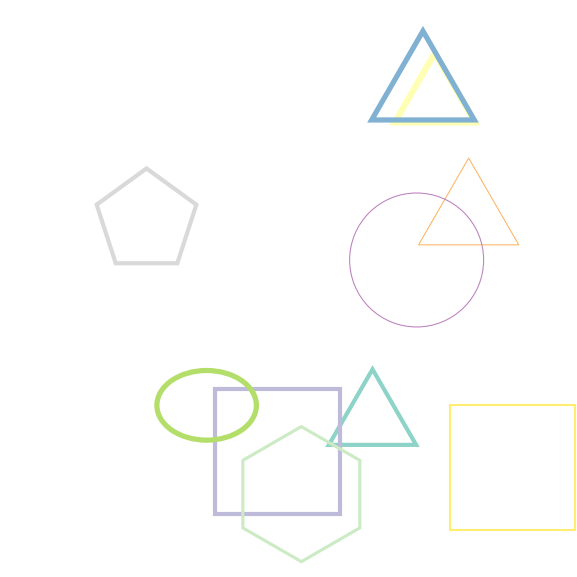[{"shape": "triangle", "thickness": 2, "radius": 0.44, "center": [0.645, 0.272]}, {"shape": "triangle", "thickness": 3, "radius": 0.4, "center": [0.753, 0.827]}, {"shape": "square", "thickness": 2, "radius": 0.54, "center": [0.481, 0.218]}, {"shape": "triangle", "thickness": 2.5, "radius": 0.51, "center": [0.732, 0.843]}, {"shape": "triangle", "thickness": 0.5, "radius": 0.5, "center": [0.812, 0.625]}, {"shape": "oval", "thickness": 2.5, "radius": 0.43, "center": [0.358, 0.297]}, {"shape": "pentagon", "thickness": 2, "radius": 0.45, "center": [0.254, 0.617]}, {"shape": "circle", "thickness": 0.5, "radius": 0.58, "center": [0.721, 0.549]}, {"shape": "hexagon", "thickness": 1.5, "radius": 0.58, "center": [0.522, 0.144]}, {"shape": "square", "thickness": 1, "radius": 0.54, "center": [0.887, 0.19]}]